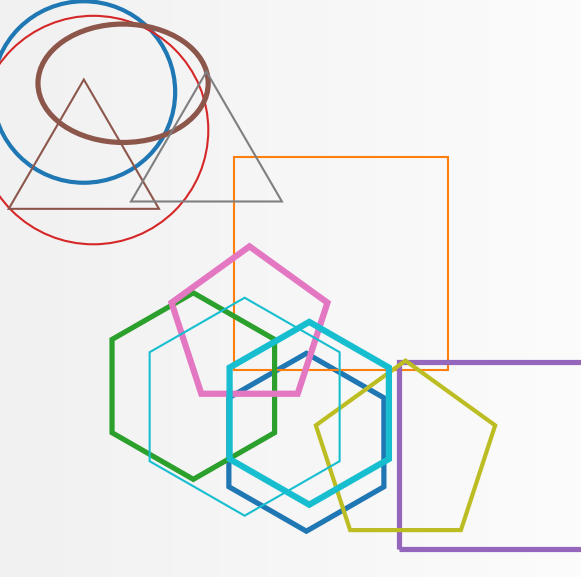[{"shape": "circle", "thickness": 2, "radius": 0.79, "center": [0.144, 0.84]}, {"shape": "hexagon", "thickness": 2.5, "radius": 0.77, "center": [0.527, 0.233]}, {"shape": "square", "thickness": 1, "radius": 0.92, "center": [0.587, 0.543]}, {"shape": "hexagon", "thickness": 2.5, "radius": 0.81, "center": [0.333, 0.331]}, {"shape": "circle", "thickness": 1, "radius": 0.99, "center": [0.161, 0.774]}, {"shape": "square", "thickness": 2.5, "radius": 0.81, "center": [0.849, 0.21]}, {"shape": "oval", "thickness": 2.5, "radius": 0.73, "center": [0.212, 0.855]}, {"shape": "triangle", "thickness": 1, "radius": 0.75, "center": [0.144, 0.712]}, {"shape": "pentagon", "thickness": 3, "radius": 0.71, "center": [0.429, 0.431]}, {"shape": "triangle", "thickness": 1, "radius": 0.75, "center": [0.355, 0.725]}, {"shape": "pentagon", "thickness": 2, "radius": 0.81, "center": [0.698, 0.212]}, {"shape": "hexagon", "thickness": 1, "radius": 0.94, "center": [0.421, 0.295]}, {"shape": "hexagon", "thickness": 3, "radius": 0.79, "center": [0.532, 0.283]}]